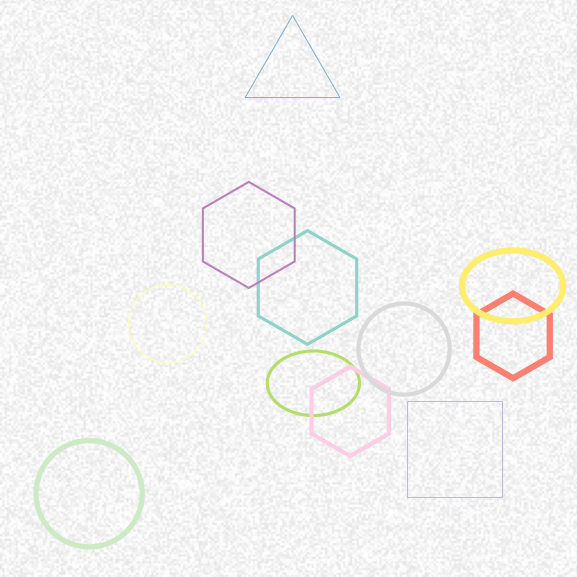[{"shape": "hexagon", "thickness": 1.5, "radius": 0.49, "center": [0.532, 0.501]}, {"shape": "circle", "thickness": 0.5, "radius": 0.34, "center": [0.291, 0.438]}, {"shape": "square", "thickness": 0.5, "radius": 0.41, "center": [0.788, 0.222]}, {"shape": "hexagon", "thickness": 3, "radius": 0.37, "center": [0.889, 0.417]}, {"shape": "triangle", "thickness": 0.5, "radius": 0.47, "center": [0.507, 0.878]}, {"shape": "oval", "thickness": 1.5, "radius": 0.4, "center": [0.543, 0.335]}, {"shape": "hexagon", "thickness": 2, "radius": 0.39, "center": [0.606, 0.287]}, {"shape": "circle", "thickness": 2, "radius": 0.4, "center": [0.7, 0.395]}, {"shape": "hexagon", "thickness": 1, "radius": 0.46, "center": [0.431, 0.592]}, {"shape": "circle", "thickness": 2.5, "radius": 0.46, "center": [0.154, 0.144]}, {"shape": "oval", "thickness": 3, "radius": 0.44, "center": [0.888, 0.504]}]